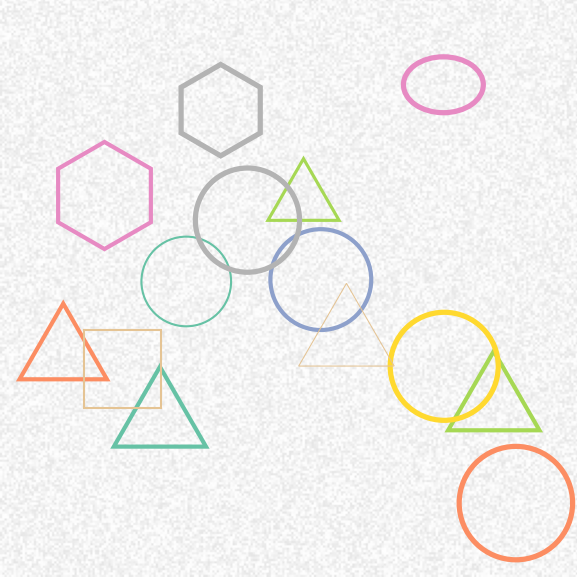[{"shape": "circle", "thickness": 1, "radius": 0.39, "center": [0.323, 0.512]}, {"shape": "triangle", "thickness": 2, "radius": 0.46, "center": [0.277, 0.272]}, {"shape": "triangle", "thickness": 2, "radius": 0.44, "center": [0.11, 0.386]}, {"shape": "circle", "thickness": 2.5, "radius": 0.49, "center": [0.893, 0.128]}, {"shape": "circle", "thickness": 2, "radius": 0.44, "center": [0.556, 0.515]}, {"shape": "hexagon", "thickness": 2, "radius": 0.46, "center": [0.181, 0.661]}, {"shape": "oval", "thickness": 2.5, "radius": 0.35, "center": [0.768, 0.852]}, {"shape": "triangle", "thickness": 1.5, "radius": 0.36, "center": [0.526, 0.653]}, {"shape": "triangle", "thickness": 2, "radius": 0.46, "center": [0.855, 0.3]}, {"shape": "circle", "thickness": 2.5, "radius": 0.47, "center": [0.769, 0.365]}, {"shape": "square", "thickness": 1, "radius": 0.34, "center": [0.212, 0.36]}, {"shape": "triangle", "thickness": 0.5, "radius": 0.48, "center": [0.6, 0.413]}, {"shape": "circle", "thickness": 2.5, "radius": 0.45, "center": [0.428, 0.618]}, {"shape": "hexagon", "thickness": 2.5, "radius": 0.4, "center": [0.382, 0.808]}]